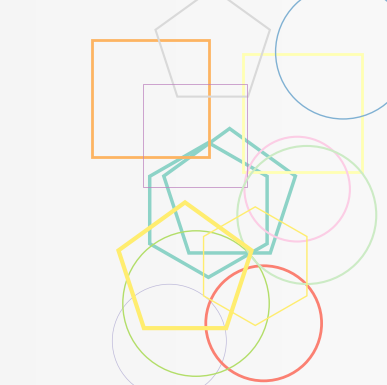[{"shape": "pentagon", "thickness": 2.5, "radius": 0.89, "center": [0.593, 0.487]}, {"shape": "hexagon", "thickness": 2.5, "radius": 0.87, "center": [0.538, 0.455]}, {"shape": "square", "thickness": 2, "radius": 0.77, "center": [0.78, 0.705]}, {"shape": "circle", "thickness": 0.5, "radius": 0.74, "center": [0.437, 0.115]}, {"shape": "circle", "thickness": 2, "radius": 0.75, "center": [0.68, 0.16]}, {"shape": "circle", "thickness": 1, "radius": 0.87, "center": [0.885, 0.865]}, {"shape": "square", "thickness": 2, "radius": 0.76, "center": [0.389, 0.745]}, {"shape": "circle", "thickness": 1, "radius": 0.94, "center": [0.506, 0.212]}, {"shape": "circle", "thickness": 1.5, "radius": 0.68, "center": [0.767, 0.509]}, {"shape": "pentagon", "thickness": 1.5, "radius": 0.78, "center": [0.549, 0.875]}, {"shape": "square", "thickness": 0.5, "radius": 0.67, "center": [0.503, 0.649]}, {"shape": "circle", "thickness": 1.5, "radius": 0.9, "center": [0.792, 0.442]}, {"shape": "hexagon", "thickness": 1, "radius": 0.77, "center": [0.659, 0.309]}, {"shape": "pentagon", "thickness": 3, "radius": 0.9, "center": [0.477, 0.294]}]